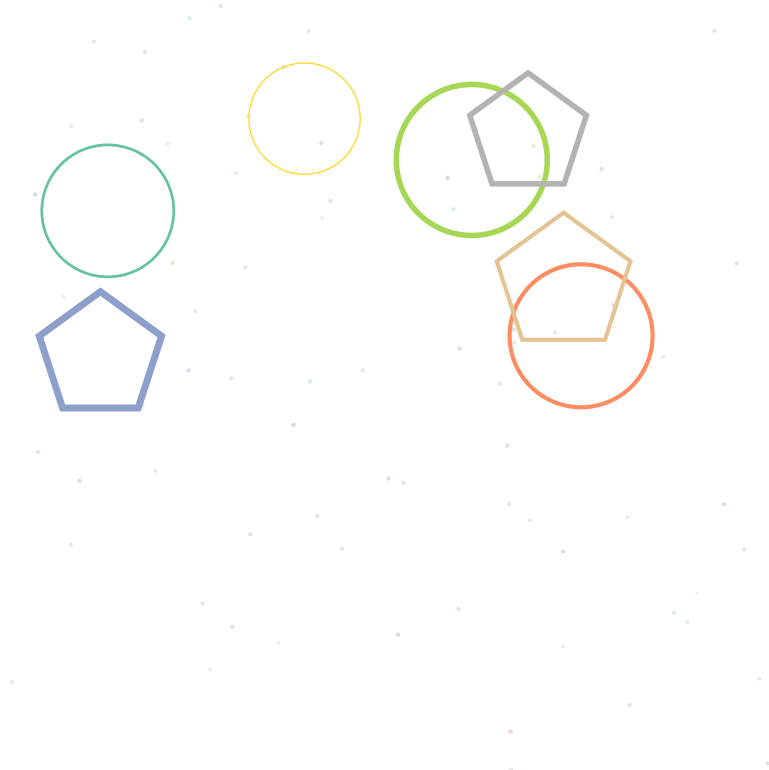[{"shape": "circle", "thickness": 1, "radius": 0.43, "center": [0.14, 0.726]}, {"shape": "circle", "thickness": 1.5, "radius": 0.46, "center": [0.755, 0.564]}, {"shape": "pentagon", "thickness": 2.5, "radius": 0.42, "center": [0.13, 0.538]}, {"shape": "circle", "thickness": 2, "radius": 0.49, "center": [0.613, 0.792]}, {"shape": "circle", "thickness": 0.5, "radius": 0.36, "center": [0.395, 0.846]}, {"shape": "pentagon", "thickness": 1.5, "radius": 0.46, "center": [0.732, 0.633]}, {"shape": "pentagon", "thickness": 2, "radius": 0.4, "center": [0.686, 0.826]}]